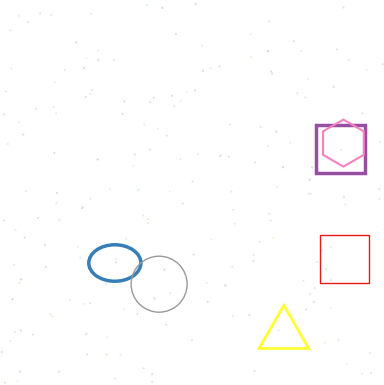[{"shape": "square", "thickness": 1, "radius": 0.31, "center": [0.895, 0.328]}, {"shape": "oval", "thickness": 2.5, "radius": 0.34, "center": [0.298, 0.317]}, {"shape": "square", "thickness": 2.5, "radius": 0.32, "center": [0.884, 0.613]}, {"shape": "triangle", "thickness": 2, "radius": 0.37, "center": [0.737, 0.132]}, {"shape": "hexagon", "thickness": 1.5, "radius": 0.31, "center": [0.892, 0.628]}, {"shape": "circle", "thickness": 1, "radius": 0.36, "center": [0.413, 0.262]}]